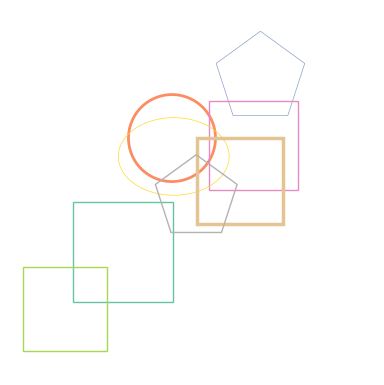[{"shape": "square", "thickness": 1, "radius": 0.65, "center": [0.319, 0.346]}, {"shape": "circle", "thickness": 2, "radius": 0.56, "center": [0.447, 0.641]}, {"shape": "pentagon", "thickness": 0.5, "radius": 0.6, "center": [0.676, 0.798]}, {"shape": "square", "thickness": 1, "radius": 0.57, "center": [0.658, 0.622]}, {"shape": "square", "thickness": 1, "radius": 0.55, "center": [0.168, 0.198]}, {"shape": "oval", "thickness": 0.5, "radius": 0.72, "center": [0.451, 0.594]}, {"shape": "square", "thickness": 2.5, "radius": 0.56, "center": [0.624, 0.53]}, {"shape": "pentagon", "thickness": 1, "radius": 0.56, "center": [0.51, 0.486]}]